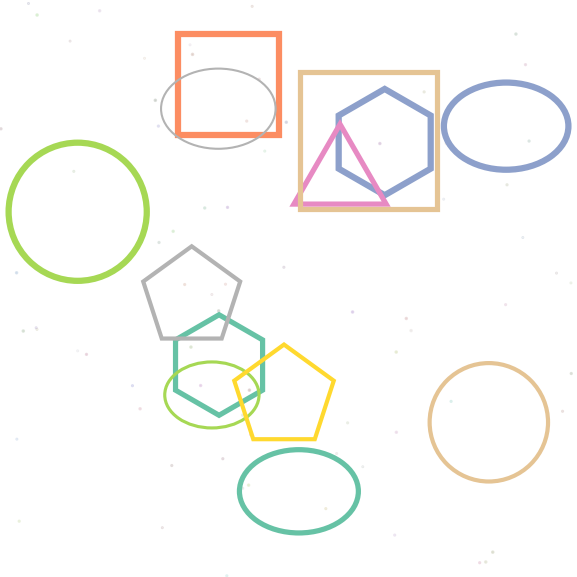[{"shape": "hexagon", "thickness": 2.5, "radius": 0.44, "center": [0.379, 0.367]}, {"shape": "oval", "thickness": 2.5, "radius": 0.51, "center": [0.518, 0.148]}, {"shape": "square", "thickness": 3, "radius": 0.44, "center": [0.395, 0.853]}, {"shape": "hexagon", "thickness": 3, "radius": 0.46, "center": [0.666, 0.753]}, {"shape": "oval", "thickness": 3, "radius": 0.54, "center": [0.876, 0.781]}, {"shape": "triangle", "thickness": 2.5, "radius": 0.46, "center": [0.589, 0.692]}, {"shape": "oval", "thickness": 1.5, "radius": 0.41, "center": [0.367, 0.315]}, {"shape": "circle", "thickness": 3, "radius": 0.6, "center": [0.135, 0.632]}, {"shape": "pentagon", "thickness": 2, "radius": 0.45, "center": [0.492, 0.312]}, {"shape": "circle", "thickness": 2, "radius": 0.51, "center": [0.846, 0.268]}, {"shape": "square", "thickness": 2.5, "radius": 0.59, "center": [0.638, 0.756]}, {"shape": "pentagon", "thickness": 2, "radius": 0.44, "center": [0.332, 0.484]}, {"shape": "oval", "thickness": 1, "radius": 0.5, "center": [0.378, 0.811]}]